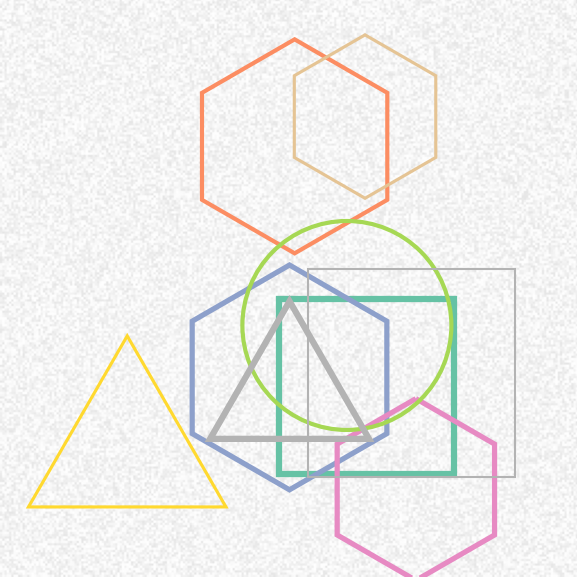[{"shape": "square", "thickness": 3, "radius": 0.76, "center": [0.634, 0.33]}, {"shape": "hexagon", "thickness": 2, "radius": 0.93, "center": [0.51, 0.746]}, {"shape": "hexagon", "thickness": 2.5, "radius": 0.97, "center": [0.501, 0.346]}, {"shape": "hexagon", "thickness": 2.5, "radius": 0.79, "center": [0.72, 0.151]}, {"shape": "circle", "thickness": 2, "radius": 0.9, "center": [0.601, 0.436]}, {"shape": "triangle", "thickness": 1.5, "radius": 0.99, "center": [0.22, 0.22]}, {"shape": "hexagon", "thickness": 1.5, "radius": 0.71, "center": [0.632, 0.797]}, {"shape": "triangle", "thickness": 3, "radius": 0.79, "center": [0.501, 0.319]}, {"shape": "square", "thickness": 1, "radius": 0.9, "center": [0.713, 0.353]}]